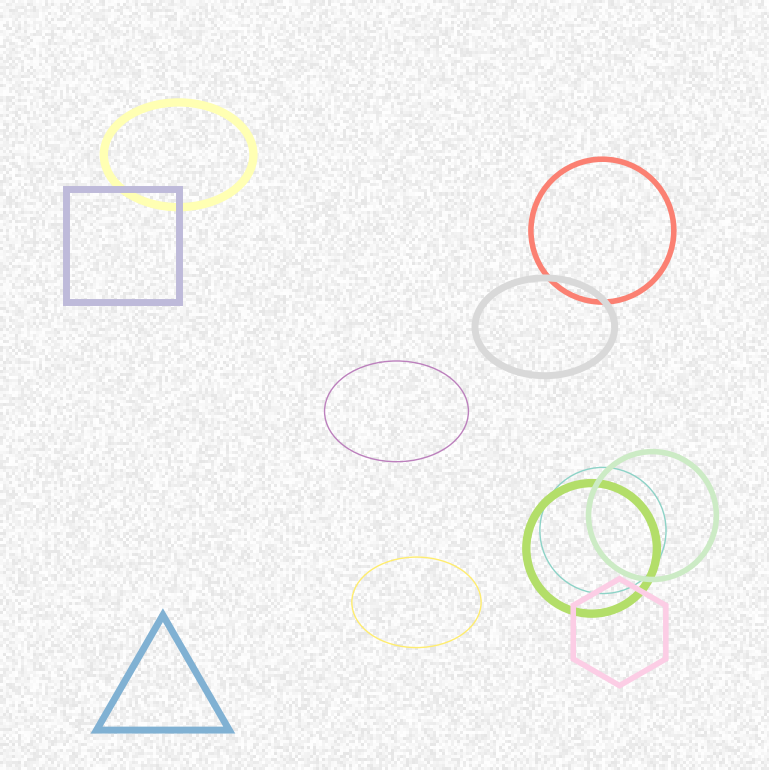[{"shape": "circle", "thickness": 0.5, "radius": 0.41, "center": [0.783, 0.311]}, {"shape": "oval", "thickness": 3, "radius": 0.49, "center": [0.232, 0.799]}, {"shape": "square", "thickness": 2.5, "radius": 0.37, "center": [0.159, 0.681]}, {"shape": "circle", "thickness": 2, "radius": 0.46, "center": [0.782, 0.7]}, {"shape": "triangle", "thickness": 2.5, "radius": 0.5, "center": [0.212, 0.102]}, {"shape": "circle", "thickness": 3, "radius": 0.42, "center": [0.768, 0.288]}, {"shape": "hexagon", "thickness": 2, "radius": 0.35, "center": [0.805, 0.179]}, {"shape": "oval", "thickness": 2.5, "radius": 0.45, "center": [0.708, 0.576]}, {"shape": "oval", "thickness": 0.5, "radius": 0.47, "center": [0.515, 0.466]}, {"shape": "circle", "thickness": 2, "radius": 0.42, "center": [0.847, 0.33]}, {"shape": "oval", "thickness": 0.5, "radius": 0.42, "center": [0.541, 0.218]}]